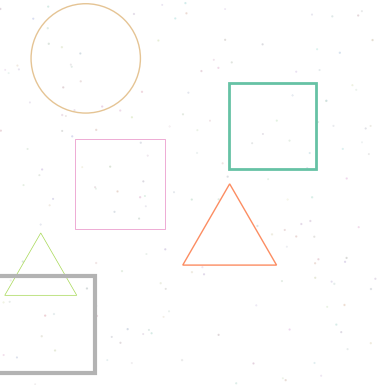[{"shape": "square", "thickness": 2, "radius": 0.56, "center": [0.708, 0.672]}, {"shape": "triangle", "thickness": 1, "radius": 0.7, "center": [0.596, 0.382]}, {"shape": "square", "thickness": 0.5, "radius": 0.59, "center": [0.312, 0.522]}, {"shape": "triangle", "thickness": 0.5, "radius": 0.54, "center": [0.106, 0.287]}, {"shape": "circle", "thickness": 1, "radius": 0.71, "center": [0.223, 0.848]}, {"shape": "square", "thickness": 3, "radius": 0.63, "center": [0.12, 0.157]}]